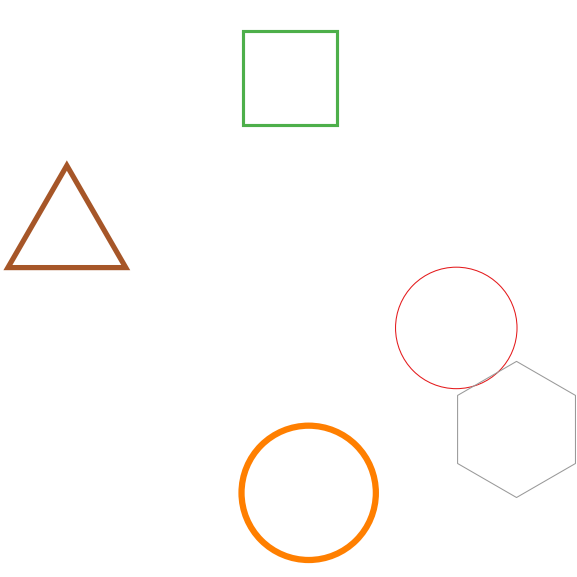[{"shape": "circle", "thickness": 0.5, "radius": 0.53, "center": [0.79, 0.431]}, {"shape": "square", "thickness": 1.5, "radius": 0.41, "center": [0.502, 0.864]}, {"shape": "circle", "thickness": 3, "radius": 0.58, "center": [0.535, 0.146]}, {"shape": "triangle", "thickness": 2.5, "radius": 0.59, "center": [0.116, 0.595]}, {"shape": "hexagon", "thickness": 0.5, "radius": 0.59, "center": [0.894, 0.255]}]